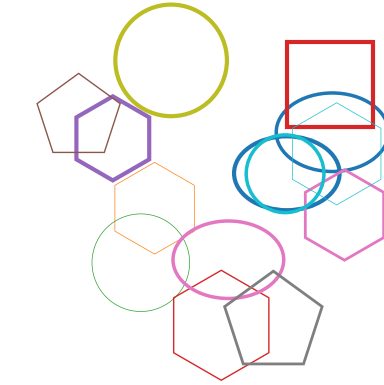[{"shape": "oval", "thickness": 2.5, "radius": 0.73, "center": [0.863, 0.657]}, {"shape": "oval", "thickness": 3, "radius": 0.69, "center": [0.745, 0.55]}, {"shape": "hexagon", "thickness": 0.5, "radius": 0.6, "center": [0.402, 0.459]}, {"shape": "circle", "thickness": 0.5, "radius": 0.63, "center": [0.366, 0.318]}, {"shape": "square", "thickness": 3, "radius": 0.56, "center": [0.858, 0.781]}, {"shape": "hexagon", "thickness": 1, "radius": 0.71, "center": [0.575, 0.155]}, {"shape": "hexagon", "thickness": 3, "radius": 0.55, "center": [0.293, 0.641]}, {"shape": "pentagon", "thickness": 1, "radius": 0.57, "center": [0.204, 0.696]}, {"shape": "oval", "thickness": 2.5, "radius": 0.72, "center": [0.593, 0.325]}, {"shape": "hexagon", "thickness": 2, "radius": 0.59, "center": [0.895, 0.442]}, {"shape": "pentagon", "thickness": 2, "radius": 0.67, "center": [0.71, 0.162]}, {"shape": "circle", "thickness": 3, "radius": 0.72, "center": [0.444, 0.843]}, {"shape": "circle", "thickness": 2.5, "radius": 0.5, "center": [0.74, 0.549]}, {"shape": "hexagon", "thickness": 0.5, "radius": 0.66, "center": [0.875, 0.6]}]